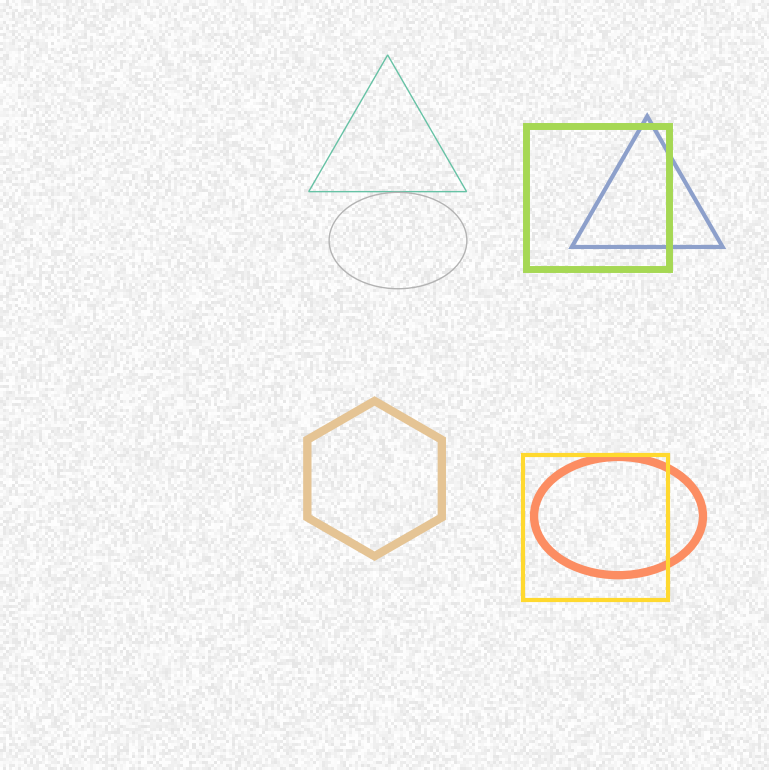[{"shape": "triangle", "thickness": 0.5, "radius": 0.59, "center": [0.503, 0.81]}, {"shape": "oval", "thickness": 3, "radius": 0.55, "center": [0.803, 0.33]}, {"shape": "triangle", "thickness": 1.5, "radius": 0.57, "center": [0.841, 0.736]}, {"shape": "square", "thickness": 2.5, "radius": 0.46, "center": [0.776, 0.744]}, {"shape": "square", "thickness": 1.5, "radius": 0.47, "center": [0.774, 0.315]}, {"shape": "hexagon", "thickness": 3, "radius": 0.5, "center": [0.486, 0.378]}, {"shape": "oval", "thickness": 0.5, "radius": 0.45, "center": [0.517, 0.688]}]